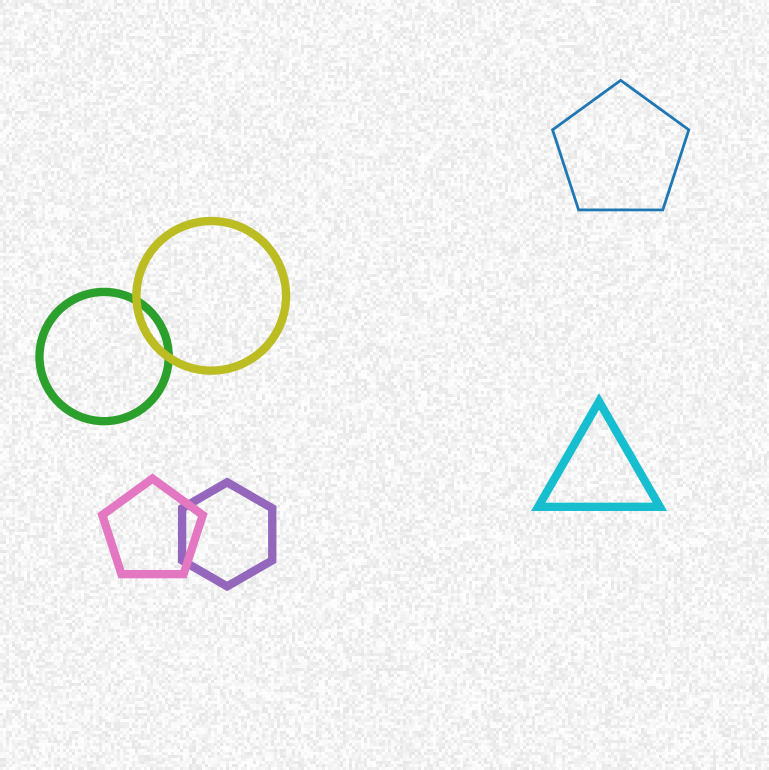[{"shape": "pentagon", "thickness": 1, "radius": 0.47, "center": [0.806, 0.803]}, {"shape": "circle", "thickness": 3, "radius": 0.42, "center": [0.135, 0.537]}, {"shape": "hexagon", "thickness": 3, "radius": 0.34, "center": [0.295, 0.306]}, {"shape": "pentagon", "thickness": 3, "radius": 0.34, "center": [0.198, 0.31]}, {"shape": "circle", "thickness": 3, "radius": 0.49, "center": [0.274, 0.616]}, {"shape": "triangle", "thickness": 3, "radius": 0.46, "center": [0.778, 0.387]}]